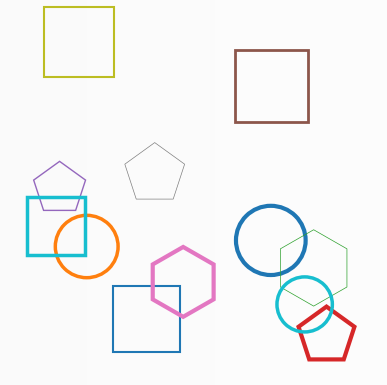[{"shape": "circle", "thickness": 3, "radius": 0.45, "center": [0.699, 0.376]}, {"shape": "square", "thickness": 1.5, "radius": 0.43, "center": [0.378, 0.171]}, {"shape": "circle", "thickness": 2.5, "radius": 0.41, "center": [0.224, 0.36]}, {"shape": "hexagon", "thickness": 0.5, "radius": 0.5, "center": [0.809, 0.304]}, {"shape": "pentagon", "thickness": 3, "radius": 0.38, "center": [0.843, 0.128]}, {"shape": "pentagon", "thickness": 1, "radius": 0.35, "center": [0.154, 0.51]}, {"shape": "square", "thickness": 2, "radius": 0.47, "center": [0.701, 0.776]}, {"shape": "hexagon", "thickness": 3, "radius": 0.45, "center": [0.473, 0.268]}, {"shape": "pentagon", "thickness": 0.5, "radius": 0.41, "center": [0.399, 0.549]}, {"shape": "square", "thickness": 1.5, "radius": 0.45, "center": [0.204, 0.891]}, {"shape": "circle", "thickness": 2.5, "radius": 0.36, "center": [0.786, 0.209]}, {"shape": "square", "thickness": 2.5, "radius": 0.38, "center": [0.145, 0.414]}]